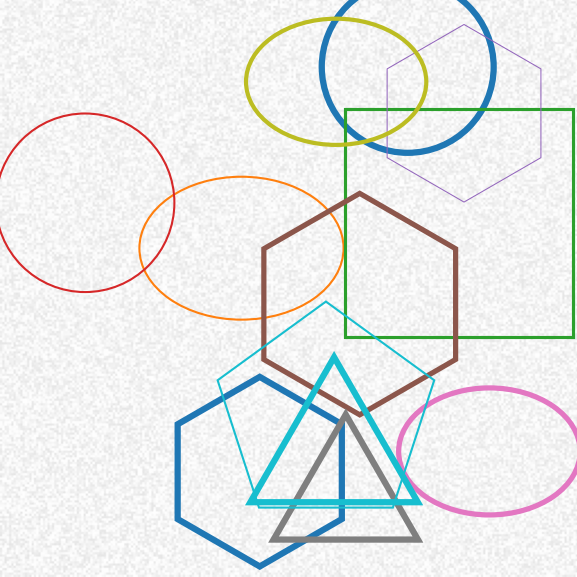[{"shape": "hexagon", "thickness": 3, "radius": 0.82, "center": [0.45, 0.182]}, {"shape": "circle", "thickness": 3, "radius": 0.74, "center": [0.706, 0.883]}, {"shape": "oval", "thickness": 1, "radius": 0.88, "center": [0.418, 0.569]}, {"shape": "square", "thickness": 1.5, "radius": 0.98, "center": [0.795, 0.613]}, {"shape": "circle", "thickness": 1, "radius": 0.77, "center": [0.147, 0.648]}, {"shape": "hexagon", "thickness": 0.5, "radius": 0.77, "center": [0.804, 0.803]}, {"shape": "hexagon", "thickness": 2.5, "radius": 0.96, "center": [0.623, 0.473]}, {"shape": "oval", "thickness": 2.5, "radius": 0.79, "center": [0.847, 0.217]}, {"shape": "triangle", "thickness": 3, "radius": 0.72, "center": [0.599, 0.137]}, {"shape": "oval", "thickness": 2, "radius": 0.78, "center": [0.582, 0.857]}, {"shape": "pentagon", "thickness": 1, "radius": 0.99, "center": [0.564, 0.28]}, {"shape": "triangle", "thickness": 3, "radius": 0.84, "center": [0.579, 0.213]}]